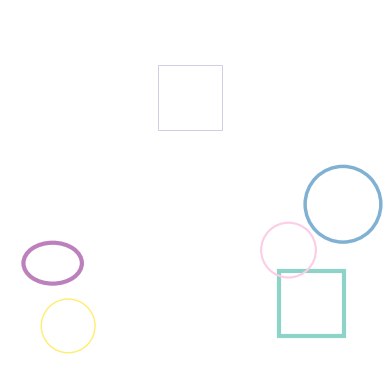[{"shape": "square", "thickness": 3, "radius": 0.42, "center": [0.809, 0.212]}, {"shape": "square", "thickness": 0.5, "radius": 0.42, "center": [0.493, 0.747]}, {"shape": "circle", "thickness": 2.5, "radius": 0.49, "center": [0.891, 0.469]}, {"shape": "circle", "thickness": 1.5, "radius": 0.36, "center": [0.749, 0.35]}, {"shape": "oval", "thickness": 3, "radius": 0.38, "center": [0.137, 0.316]}, {"shape": "circle", "thickness": 1, "radius": 0.35, "center": [0.177, 0.153]}]